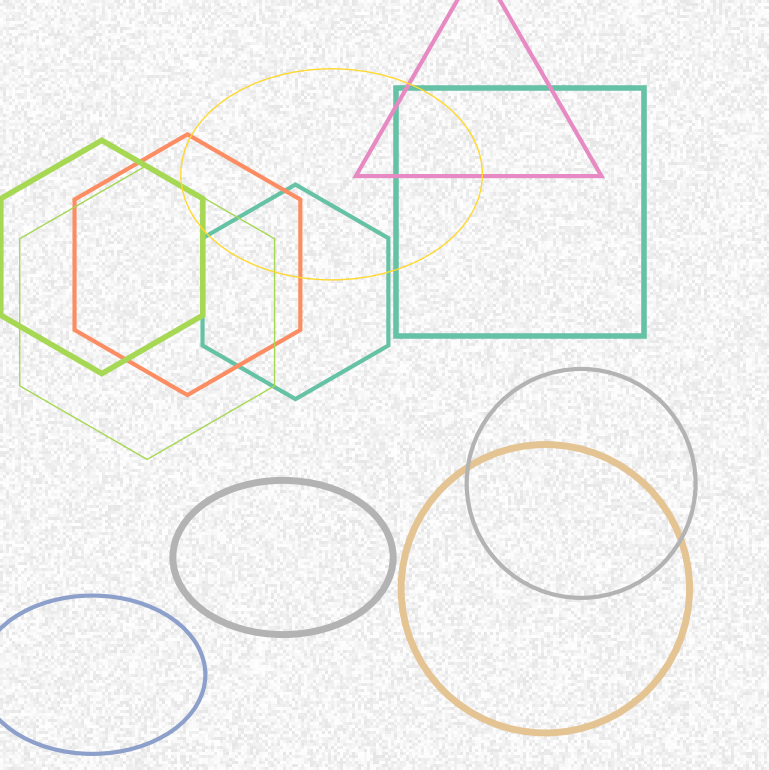[{"shape": "square", "thickness": 2, "radius": 0.8, "center": [0.675, 0.724]}, {"shape": "hexagon", "thickness": 1.5, "radius": 0.7, "center": [0.384, 0.621]}, {"shape": "hexagon", "thickness": 1.5, "radius": 0.85, "center": [0.243, 0.656]}, {"shape": "oval", "thickness": 1.5, "radius": 0.73, "center": [0.12, 0.124]}, {"shape": "triangle", "thickness": 1.5, "radius": 0.92, "center": [0.622, 0.863]}, {"shape": "hexagon", "thickness": 0.5, "radius": 0.96, "center": [0.191, 0.594]}, {"shape": "hexagon", "thickness": 2, "radius": 0.76, "center": [0.132, 0.666]}, {"shape": "oval", "thickness": 0.5, "radius": 0.98, "center": [0.431, 0.774]}, {"shape": "circle", "thickness": 2.5, "radius": 0.94, "center": [0.708, 0.235]}, {"shape": "circle", "thickness": 1.5, "radius": 0.74, "center": [0.755, 0.372]}, {"shape": "oval", "thickness": 2.5, "radius": 0.72, "center": [0.368, 0.276]}]